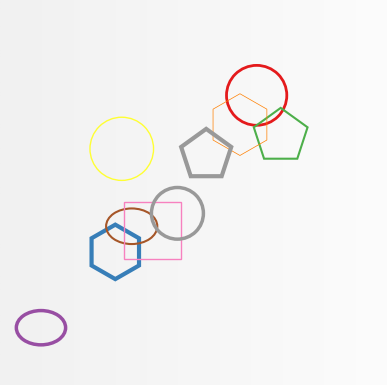[{"shape": "circle", "thickness": 2, "radius": 0.39, "center": [0.662, 0.752]}, {"shape": "hexagon", "thickness": 3, "radius": 0.35, "center": [0.298, 0.346]}, {"shape": "pentagon", "thickness": 1.5, "radius": 0.36, "center": [0.724, 0.647]}, {"shape": "oval", "thickness": 2.5, "radius": 0.32, "center": [0.106, 0.149]}, {"shape": "hexagon", "thickness": 0.5, "radius": 0.4, "center": [0.619, 0.676]}, {"shape": "circle", "thickness": 1, "radius": 0.41, "center": [0.314, 0.613]}, {"shape": "oval", "thickness": 1.5, "radius": 0.33, "center": [0.34, 0.412]}, {"shape": "square", "thickness": 1, "radius": 0.37, "center": [0.393, 0.402]}, {"shape": "circle", "thickness": 2.5, "radius": 0.34, "center": [0.458, 0.446]}, {"shape": "pentagon", "thickness": 3, "radius": 0.34, "center": [0.532, 0.597]}]